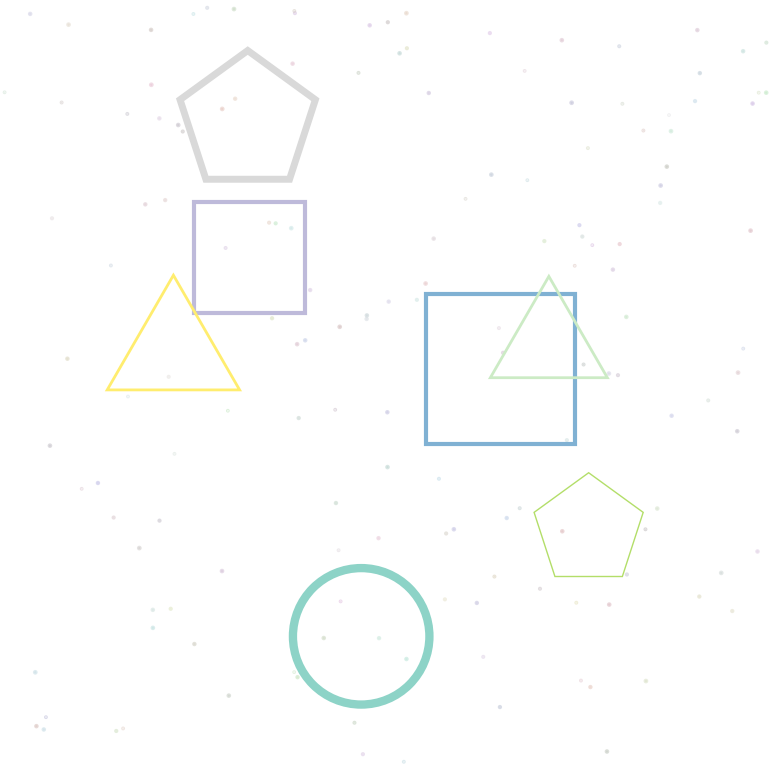[{"shape": "circle", "thickness": 3, "radius": 0.44, "center": [0.469, 0.174]}, {"shape": "square", "thickness": 1.5, "radius": 0.36, "center": [0.324, 0.666]}, {"shape": "square", "thickness": 1.5, "radius": 0.49, "center": [0.65, 0.521]}, {"shape": "pentagon", "thickness": 0.5, "radius": 0.37, "center": [0.764, 0.312]}, {"shape": "pentagon", "thickness": 2.5, "radius": 0.46, "center": [0.322, 0.842]}, {"shape": "triangle", "thickness": 1, "radius": 0.44, "center": [0.713, 0.553]}, {"shape": "triangle", "thickness": 1, "radius": 0.5, "center": [0.225, 0.543]}]